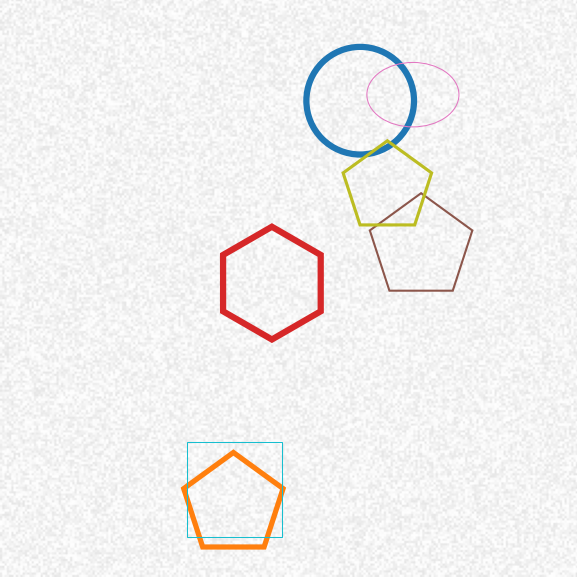[{"shape": "circle", "thickness": 3, "radius": 0.47, "center": [0.624, 0.825]}, {"shape": "pentagon", "thickness": 2.5, "radius": 0.45, "center": [0.404, 0.125]}, {"shape": "hexagon", "thickness": 3, "radius": 0.49, "center": [0.471, 0.509]}, {"shape": "pentagon", "thickness": 1, "radius": 0.47, "center": [0.729, 0.571]}, {"shape": "oval", "thickness": 0.5, "radius": 0.4, "center": [0.715, 0.835]}, {"shape": "pentagon", "thickness": 1.5, "radius": 0.4, "center": [0.671, 0.675]}, {"shape": "square", "thickness": 0.5, "radius": 0.41, "center": [0.406, 0.152]}]